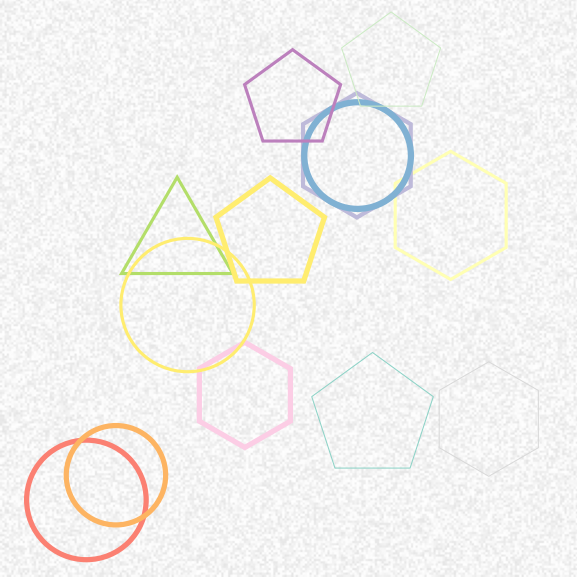[{"shape": "pentagon", "thickness": 0.5, "radius": 0.55, "center": [0.645, 0.278]}, {"shape": "hexagon", "thickness": 1.5, "radius": 0.55, "center": [0.78, 0.626]}, {"shape": "hexagon", "thickness": 2, "radius": 0.54, "center": [0.618, 0.73]}, {"shape": "circle", "thickness": 2.5, "radius": 0.52, "center": [0.15, 0.133]}, {"shape": "circle", "thickness": 3, "radius": 0.46, "center": [0.619, 0.73]}, {"shape": "circle", "thickness": 2.5, "radius": 0.43, "center": [0.201, 0.176]}, {"shape": "triangle", "thickness": 1.5, "radius": 0.56, "center": [0.307, 0.581]}, {"shape": "hexagon", "thickness": 2.5, "radius": 0.46, "center": [0.424, 0.315]}, {"shape": "hexagon", "thickness": 0.5, "radius": 0.5, "center": [0.846, 0.273]}, {"shape": "pentagon", "thickness": 1.5, "radius": 0.44, "center": [0.507, 0.826]}, {"shape": "pentagon", "thickness": 0.5, "radius": 0.45, "center": [0.677, 0.888]}, {"shape": "circle", "thickness": 1.5, "radius": 0.58, "center": [0.325, 0.471]}, {"shape": "pentagon", "thickness": 2.5, "radius": 0.49, "center": [0.468, 0.592]}]